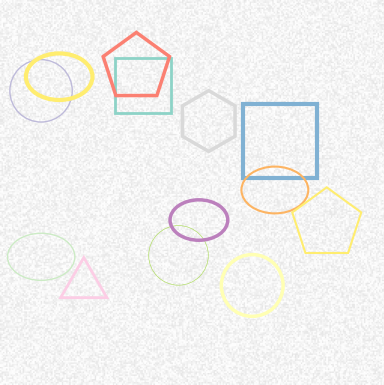[{"shape": "square", "thickness": 2, "radius": 0.36, "center": [0.372, 0.777]}, {"shape": "circle", "thickness": 2.5, "radius": 0.4, "center": [0.655, 0.259]}, {"shape": "circle", "thickness": 1, "radius": 0.41, "center": [0.107, 0.764]}, {"shape": "pentagon", "thickness": 2.5, "radius": 0.45, "center": [0.354, 0.825]}, {"shape": "square", "thickness": 3, "radius": 0.48, "center": [0.726, 0.634]}, {"shape": "oval", "thickness": 1.5, "radius": 0.43, "center": [0.714, 0.507]}, {"shape": "circle", "thickness": 0.5, "radius": 0.39, "center": [0.464, 0.337]}, {"shape": "triangle", "thickness": 2, "radius": 0.35, "center": [0.218, 0.262]}, {"shape": "hexagon", "thickness": 2.5, "radius": 0.39, "center": [0.542, 0.686]}, {"shape": "oval", "thickness": 2.5, "radius": 0.37, "center": [0.517, 0.428]}, {"shape": "oval", "thickness": 1, "radius": 0.44, "center": [0.107, 0.333]}, {"shape": "pentagon", "thickness": 1.5, "radius": 0.47, "center": [0.849, 0.419]}, {"shape": "oval", "thickness": 3, "radius": 0.43, "center": [0.154, 0.801]}]